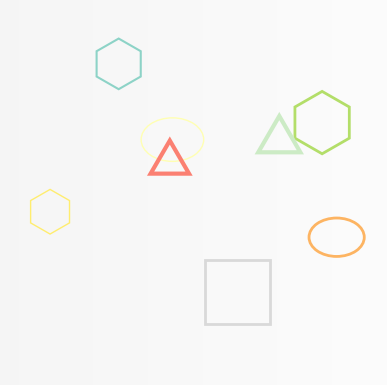[{"shape": "hexagon", "thickness": 1.5, "radius": 0.33, "center": [0.306, 0.834]}, {"shape": "oval", "thickness": 1, "radius": 0.4, "center": [0.445, 0.637]}, {"shape": "triangle", "thickness": 3, "radius": 0.29, "center": [0.438, 0.578]}, {"shape": "oval", "thickness": 2, "radius": 0.36, "center": [0.869, 0.384]}, {"shape": "hexagon", "thickness": 2, "radius": 0.41, "center": [0.831, 0.682]}, {"shape": "square", "thickness": 2, "radius": 0.42, "center": [0.613, 0.241]}, {"shape": "triangle", "thickness": 3, "radius": 0.31, "center": [0.721, 0.636]}, {"shape": "hexagon", "thickness": 1, "radius": 0.29, "center": [0.129, 0.45]}]